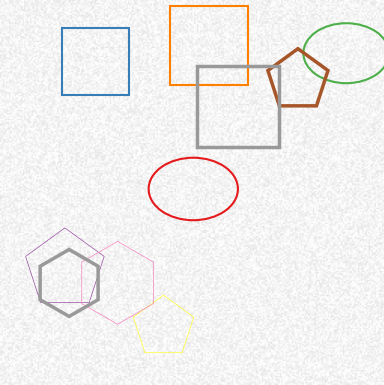[{"shape": "oval", "thickness": 1.5, "radius": 0.58, "center": [0.502, 0.509]}, {"shape": "square", "thickness": 1.5, "radius": 0.43, "center": [0.247, 0.841]}, {"shape": "oval", "thickness": 1.5, "radius": 0.56, "center": [0.899, 0.862]}, {"shape": "pentagon", "thickness": 0.5, "radius": 0.54, "center": [0.169, 0.301]}, {"shape": "square", "thickness": 1.5, "radius": 0.51, "center": [0.542, 0.882]}, {"shape": "pentagon", "thickness": 0.5, "radius": 0.41, "center": [0.425, 0.151]}, {"shape": "pentagon", "thickness": 2.5, "radius": 0.41, "center": [0.774, 0.791]}, {"shape": "hexagon", "thickness": 0.5, "radius": 0.54, "center": [0.305, 0.265]}, {"shape": "hexagon", "thickness": 2.5, "radius": 0.43, "center": [0.18, 0.265]}, {"shape": "square", "thickness": 2.5, "radius": 0.53, "center": [0.618, 0.723]}]